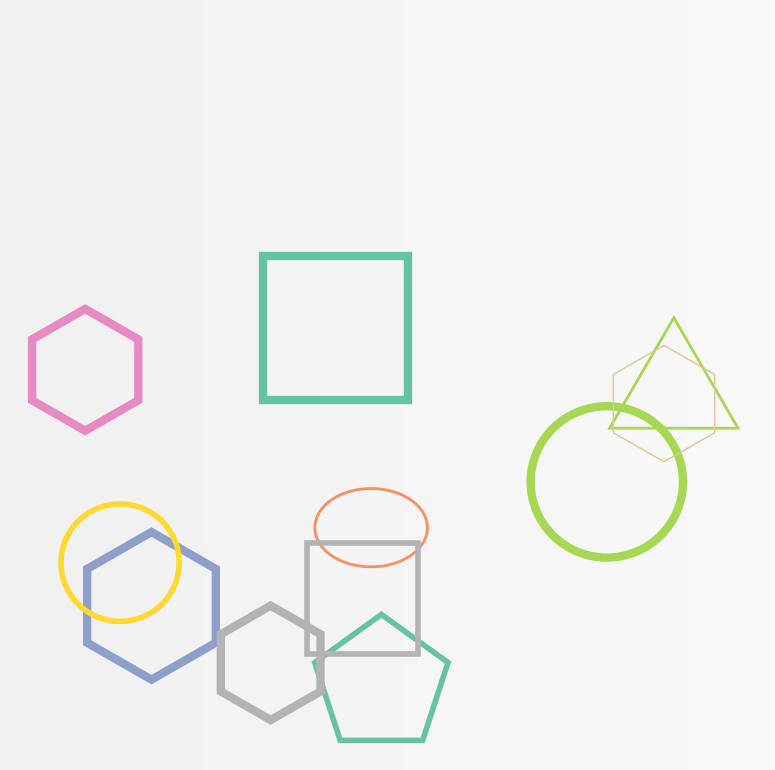[{"shape": "square", "thickness": 3, "radius": 0.47, "center": [0.433, 0.574]}, {"shape": "pentagon", "thickness": 2, "radius": 0.45, "center": [0.492, 0.112]}, {"shape": "oval", "thickness": 1, "radius": 0.36, "center": [0.479, 0.315]}, {"shape": "hexagon", "thickness": 3, "radius": 0.48, "center": [0.195, 0.213]}, {"shape": "hexagon", "thickness": 3, "radius": 0.4, "center": [0.11, 0.52]}, {"shape": "circle", "thickness": 3, "radius": 0.49, "center": [0.783, 0.374]}, {"shape": "triangle", "thickness": 1, "radius": 0.48, "center": [0.869, 0.492]}, {"shape": "circle", "thickness": 2, "radius": 0.38, "center": [0.155, 0.269]}, {"shape": "hexagon", "thickness": 0.5, "radius": 0.38, "center": [0.857, 0.476]}, {"shape": "hexagon", "thickness": 3, "radius": 0.37, "center": [0.349, 0.139]}, {"shape": "square", "thickness": 2, "radius": 0.36, "center": [0.467, 0.223]}]